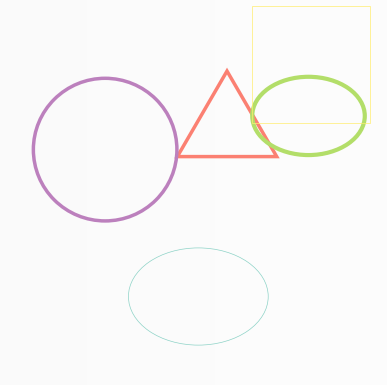[{"shape": "oval", "thickness": 0.5, "radius": 0.9, "center": [0.512, 0.23]}, {"shape": "triangle", "thickness": 2.5, "radius": 0.74, "center": [0.586, 0.667]}, {"shape": "oval", "thickness": 3, "radius": 0.73, "center": [0.796, 0.699]}, {"shape": "circle", "thickness": 2.5, "radius": 0.93, "center": [0.271, 0.611]}, {"shape": "square", "thickness": 0.5, "radius": 0.76, "center": [0.802, 0.831]}]